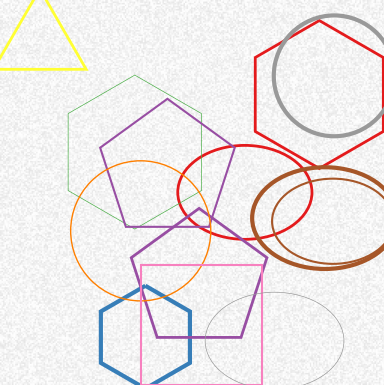[{"shape": "oval", "thickness": 2, "radius": 0.87, "center": [0.636, 0.5]}, {"shape": "hexagon", "thickness": 2, "radius": 0.96, "center": [0.829, 0.755]}, {"shape": "hexagon", "thickness": 3, "radius": 0.67, "center": [0.378, 0.124]}, {"shape": "hexagon", "thickness": 0.5, "radius": 1.0, "center": [0.35, 0.605]}, {"shape": "pentagon", "thickness": 2, "radius": 0.93, "center": [0.517, 0.273]}, {"shape": "pentagon", "thickness": 1.5, "radius": 0.92, "center": [0.435, 0.56]}, {"shape": "circle", "thickness": 1, "radius": 0.91, "center": [0.365, 0.4]}, {"shape": "triangle", "thickness": 2, "radius": 0.7, "center": [0.103, 0.889]}, {"shape": "oval", "thickness": 3, "radius": 0.94, "center": [0.844, 0.433]}, {"shape": "oval", "thickness": 1.5, "radius": 0.79, "center": [0.865, 0.425]}, {"shape": "square", "thickness": 1.5, "radius": 0.78, "center": [0.523, 0.156]}, {"shape": "circle", "thickness": 3, "radius": 0.78, "center": [0.868, 0.803]}, {"shape": "oval", "thickness": 0.5, "radius": 0.9, "center": [0.713, 0.115]}]